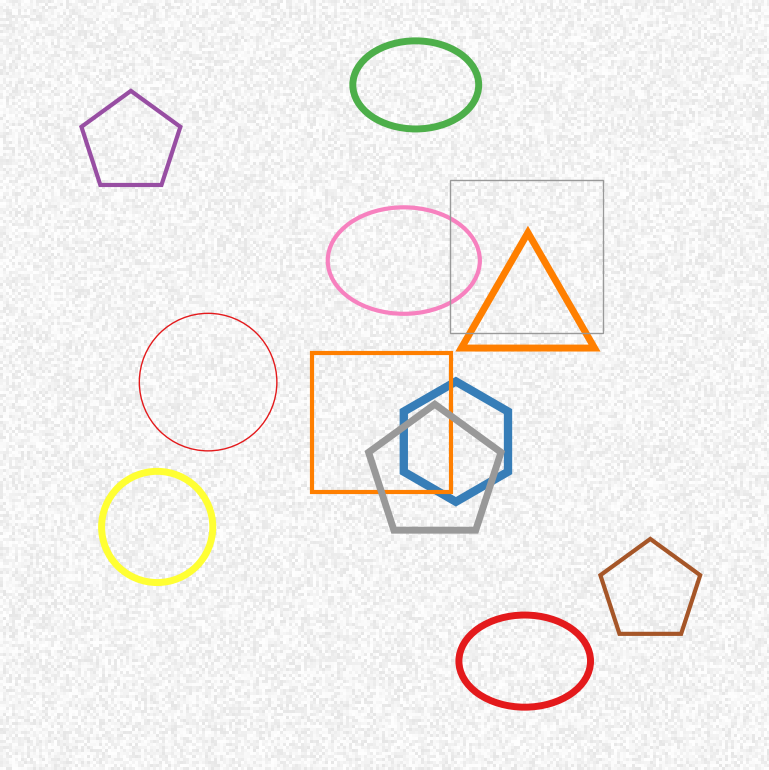[{"shape": "oval", "thickness": 2.5, "radius": 0.43, "center": [0.681, 0.141]}, {"shape": "circle", "thickness": 0.5, "radius": 0.45, "center": [0.27, 0.504]}, {"shape": "hexagon", "thickness": 3, "radius": 0.39, "center": [0.592, 0.426]}, {"shape": "oval", "thickness": 2.5, "radius": 0.41, "center": [0.54, 0.89]}, {"shape": "pentagon", "thickness": 1.5, "radius": 0.34, "center": [0.17, 0.814]}, {"shape": "triangle", "thickness": 2.5, "radius": 0.5, "center": [0.686, 0.598]}, {"shape": "square", "thickness": 1.5, "radius": 0.45, "center": [0.495, 0.451]}, {"shape": "circle", "thickness": 2.5, "radius": 0.36, "center": [0.204, 0.316]}, {"shape": "pentagon", "thickness": 1.5, "radius": 0.34, "center": [0.845, 0.232]}, {"shape": "oval", "thickness": 1.5, "radius": 0.49, "center": [0.524, 0.662]}, {"shape": "square", "thickness": 0.5, "radius": 0.5, "center": [0.684, 0.666]}, {"shape": "pentagon", "thickness": 2.5, "radius": 0.45, "center": [0.565, 0.385]}]